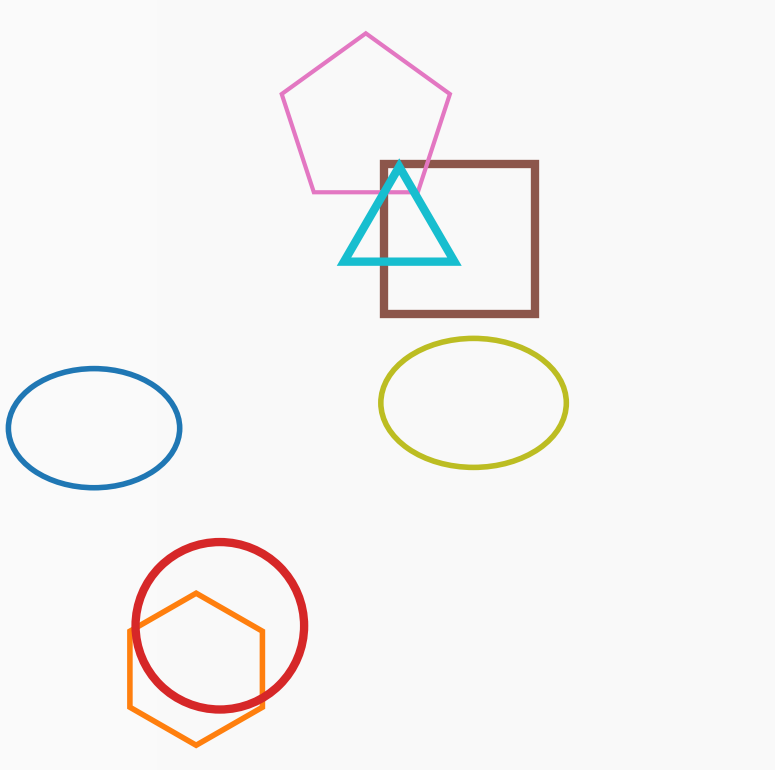[{"shape": "oval", "thickness": 2, "radius": 0.55, "center": [0.121, 0.444]}, {"shape": "hexagon", "thickness": 2, "radius": 0.49, "center": [0.253, 0.131]}, {"shape": "circle", "thickness": 3, "radius": 0.54, "center": [0.284, 0.187]}, {"shape": "square", "thickness": 3, "radius": 0.49, "center": [0.593, 0.689]}, {"shape": "pentagon", "thickness": 1.5, "radius": 0.57, "center": [0.472, 0.843]}, {"shape": "oval", "thickness": 2, "radius": 0.6, "center": [0.611, 0.477]}, {"shape": "triangle", "thickness": 3, "radius": 0.41, "center": [0.515, 0.701]}]